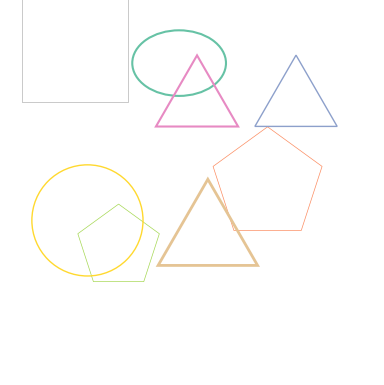[{"shape": "oval", "thickness": 1.5, "radius": 0.61, "center": [0.465, 0.836]}, {"shape": "pentagon", "thickness": 0.5, "radius": 0.74, "center": [0.695, 0.522]}, {"shape": "triangle", "thickness": 1, "radius": 0.62, "center": [0.769, 0.733]}, {"shape": "triangle", "thickness": 1.5, "radius": 0.62, "center": [0.512, 0.733]}, {"shape": "pentagon", "thickness": 0.5, "radius": 0.56, "center": [0.308, 0.359]}, {"shape": "circle", "thickness": 1, "radius": 0.72, "center": [0.227, 0.428]}, {"shape": "triangle", "thickness": 2, "radius": 0.75, "center": [0.54, 0.385]}, {"shape": "square", "thickness": 0.5, "radius": 0.69, "center": [0.195, 0.872]}]